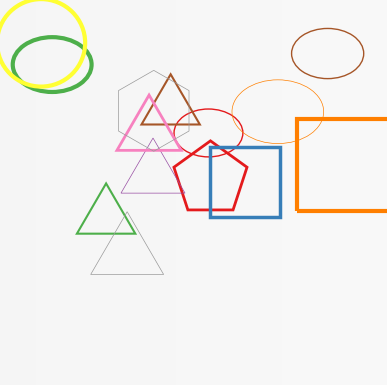[{"shape": "oval", "thickness": 1, "radius": 0.44, "center": [0.538, 0.655]}, {"shape": "pentagon", "thickness": 2, "radius": 0.5, "center": [0.543, 0.535]}, {"shape": "square", "thickness": 2.5, "radius": 0.45, "center": [0.632, 0.527]}, {"shape": "oval", "thickness": 3, "radius": 0.51, "center": [0.135, 0.832]}, {"shape": "triangle", "thickness": 1.5, "radius": 0.44, "center": [0.274, 0.437]}, {"shape": "triangle", "thickness": 0.5, "radius": 0.48, "center": [0.395, 0.546]}, {"shape": "square", "thickness": 3, "radius": 0.6, "center": [0.885, 0.572]}, {"shape": "oval", "thickness": 0.5, "radius": 0.59, "center": [0.717, 0.71]}, {"shape": "circle", "thickness": 3, "radius": 0.57, "center": [0.106, 0.889]}, {"shape": "oval", "thickness": 1, "radius": 0.47, "center": [0.846, 0.861]}, {"shape": "triangle", "thickness": 1.5, "radius": 0.43, "center": [0.44, 0.72]}, {"shape": "triangle", "thickness": 2, "radius": 0.48, "center": [0.385, 0.657]}, {"shape": "triangle", "thickness": 0.5, "radius": 0.54, "center": [0.328, 0.341]}, {"shape": "hexagon", "thickness": 0.5, "radius": 0.53, "center": [0.397, 0.712]}]